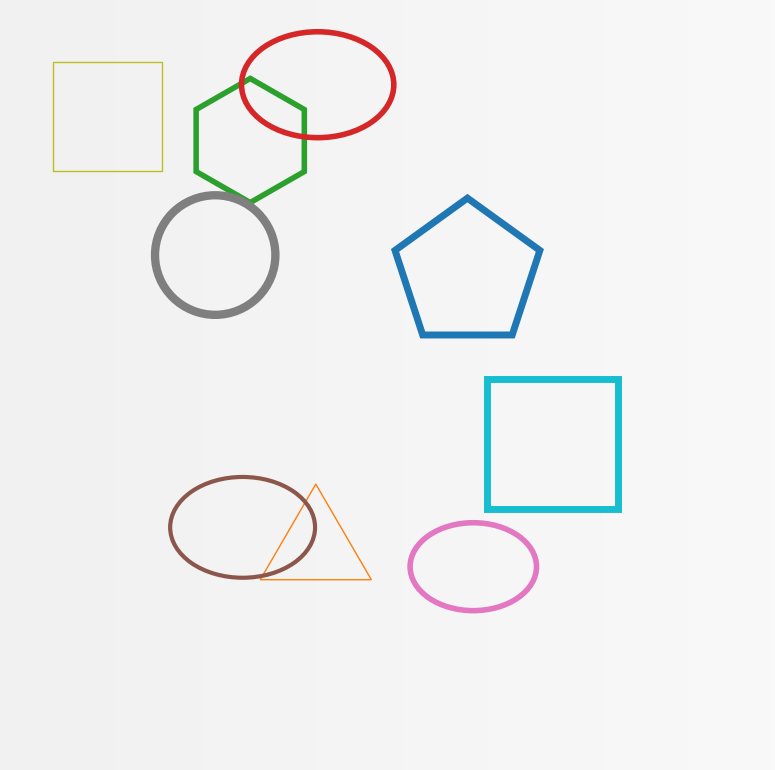[{"shape": "pentagon", "thickness": 2.5, "radius": 0.49, "center": [0.603, 0.644]}, {"shape": "triangle", "thickness": 0.5, "radius": 0.41, "center": [0.407, 0.289]}, {"shape": "hexagon", "thickness": 2, "radius": 0.4, "center": [0.323, 0.817]}, {"shape": "oval", "thickness": 2, "radius": 0.49, "center": [0.41, 0.89]}, {"shape": "oval", "thickness": 1.5, "radius": 0.47, "center": [0.313, 0.315]}, {"shape": "oval", "thickness": 2, "radius": 0.41, "center": [0.611, 0.264]}, {"shape": "circle", "thickness": 3, "radius": 0.39, "center": [0.278, 0.669]}, {"shape": "square", "thickness": 0.5, "radius": 0.35, "center": [0.139, 0.849]}, {"shape": "square", "thickness": 2.5, "radius": 0.42, "center": [0.712, 0.424]}]